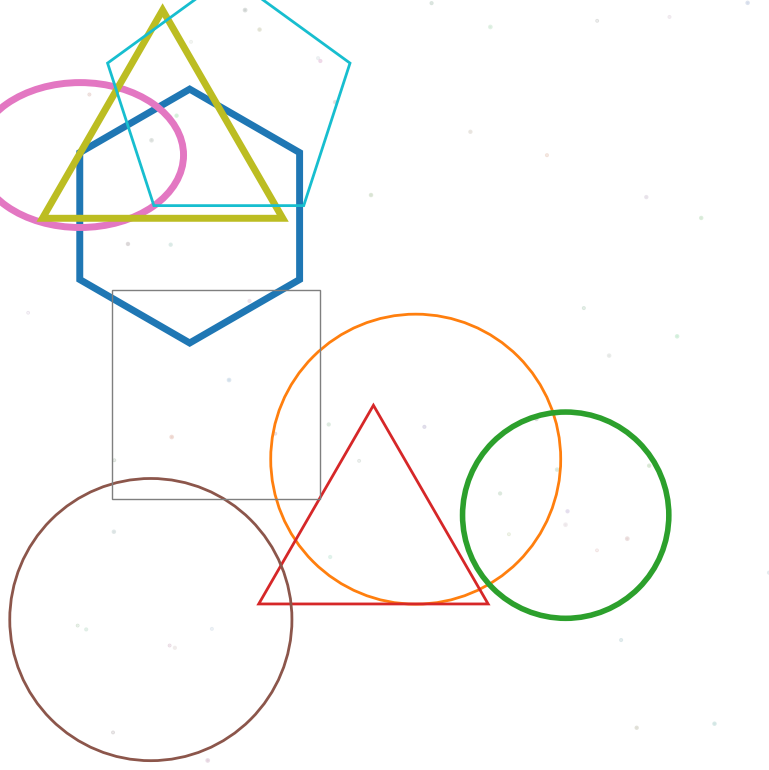[{"shape": "hexagon", "thickness": 2.5, "radius": 0.82, "center": [0.246, 0.719]}, {"shape": "circle", "thickness": 1, "radius": 0.94, "center": [0.54, 0.404]}, {"shape": "circle", "thickness": 2, "radius": 0.67, "center": [0.735, 0.331]}, {"shape": "triangle", "thickness": 1, "radius": 0.86, "center": [0.485, 0.302]}, {"shape": "circle", "thickness": 1, "radius": 0.92, "center": [0.196, 0.195]}, {"shape": "oval", "thickness": 2.5, "radius": 0.67, "center": [0.104, 0.799]}, {"shape": "square", "thickness": 0.5, "radius": 0.68, "center": [0.28, 0.487]}, {"shape": "triangle", "thickness": 2.5, "radius": 0.9, "center": [0.211, 0.807]}, {"shape": "pentagon", "thickness": 1, "radius": 0.83, "center": [0.297, 0.867]}]